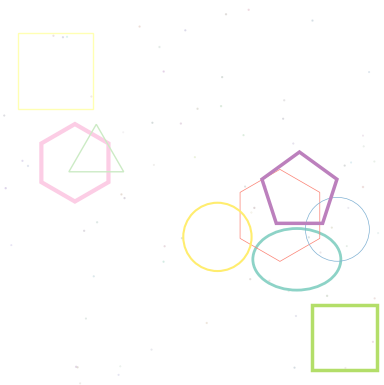[{"shape": "oval", "thickness": 2, "radius": 0.57, "center": [0.771, 0.326]}, {"shape": "square", "thickness": 1, "radius": 0.49, "center": [0.144, 0.816]}, {"shape": "hexagon", "thickness": 0.5, "radius": 0.6, "center": [0.727, 0.441]}, {"shape": "circle", "thickness": 0.5, "radius": 0.41, "center": [0.876, 0.404]}, {"shape": "square", "thickness": 2.5, "radius": 0.42, "center": [0.894, 0.124]}, {"shape": "hexagon", "thickness": 3, "radius": 0.5, "center": [0.195, 0.577]}, {"shape": "pentagon", "thickness": 2.5, "radius": 0.51, "center": [0.778, 0.503]}, {"shape": "triangle", "thickness": 1, "radius": 0.41, "center": [0.25, 0.595]}, {"shape": "circle", "thickness": 1.5, "radius": 0.44, "center": [0.565, 0.385]}]